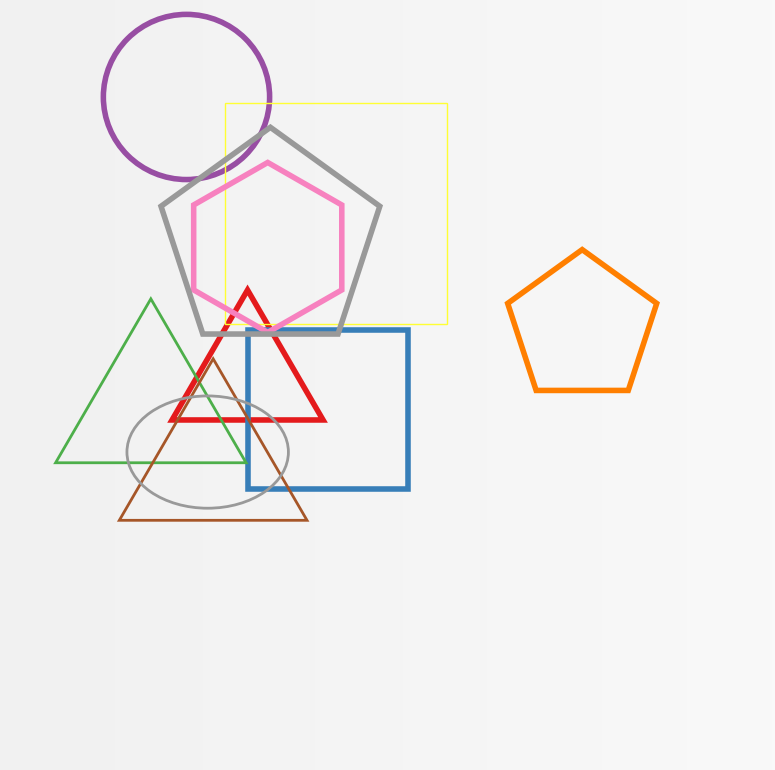[{"shape": "triangle", "thickness": 2, "radius": 0.56, "center": [0.319, 0.511]}, {"shape": "square", "thickness": 2, "radius": 0.52, "center": [0.423, 0.468]}, {"shape": "triangle", "thickness": 1, "radius": 0.71, "center": [0.195, 0.47]}, {"shape": "circle", "thickness": 2, "radius": 0.54, "center": [0.241, 0.874]}, {"shape": "pentagon", "thickness": 2, "radius": 0.51, "center": [0.751, 0.575]}, {"shape": "square", "thickness": 0.5, "radius": 0.72, "center": [0.434, 0.722]}, {"shape": "triangle", "thickness": 1, "radius": 0.7, "center": [0.275, 0.394]}, {"shape": "hexagon", "thickness": 2, "radius": 0.55, "center": [0.345, 0.679]}, {"shape": "pentagon", "thickness": 2, "radius": 0.74, "center": [0.349, 0.686]}, {"shape": "oval", "thickness": 1, "radius": 0.52, "center": [0.268, 0.413]}]